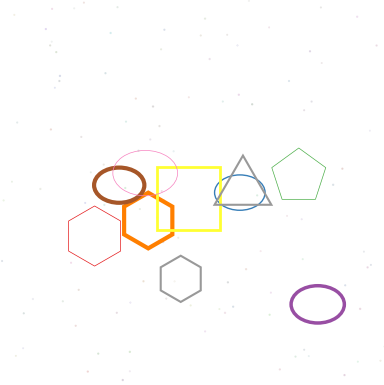[{"shape": "hexagon", "thickness": 0.5, "radius": 0.39, "center": [0.246, 0.387]}, {"shape": "oval", "thickness": 1, "radius": 0.33, "center": [0.623, 0.5]}, {"shape": "pentagon", "thickness": 0.5, "radius": 0.37, "center": [0.776, 0.542]}, {"shape": "oval", "thickness": 2.5, "radius": 0.35, "center": [0.825, 0.209]}, {"shape": "hexagon", "thickness": 3, "radius": 0.36, "center": [0.385, 0.427]}, {"shape": "square", "thickness": 2, "radius": 0.41, "center": [0.489, 0.485]}, {"shape": "oval", "thickness": 3, "radius": 0.33, "center": [0.31, 0.519]}, {"shape": "oval", "thickness": 0.5, "radius": 0.42, "center": [0.377, 0.55]}, {"shape": "hexagon", "thickness": 1.5, "radius": 0.3, "center": [0.469, 0.276]}, {"shape": "triangle", "thickness": 1.5, "radius": 0.43, "center": [0.631, 0.511]}]